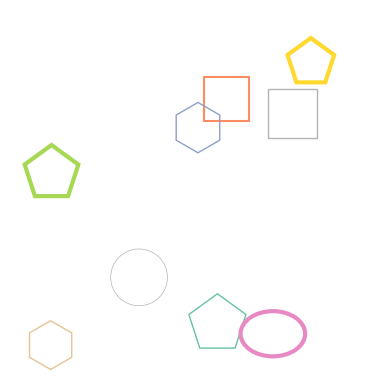[{"shape": "pentagon", "thickness": 1, "radius": 0.39, "center": [0.565, 0.159]}, {"shape": "square", "thickness": 1.5, "radius": 0.29, "center": [0.588, 0.743]}, {"shape": "hexagon", "thickness": 1, "radius": 0.33, "center": [0.514, 0.669]}, {"shape": "oval", "thickness": 3, "radius": 0.42, "center": [0.709, 0.133]}, {"shape": "pentagon", "thickness": 3, "radius": 0.37, "center": [0.134, 0.55]}, {"shape": "pentagon", "thickness": 3, "radius": 0.32, "center": [0.807, 0.838]}, {"shape": "hexagon", "thickness": 1, "radius": 0.32, "center": [0.131, 0.104]}, {"shape": "square", "thickness": 1, "radius": 0.32, "center": [0.76, 0.705]}, {"shape": "circle", "thickness": 0.5, "radius": 0.37, "center": [0.361, 0.28]}]